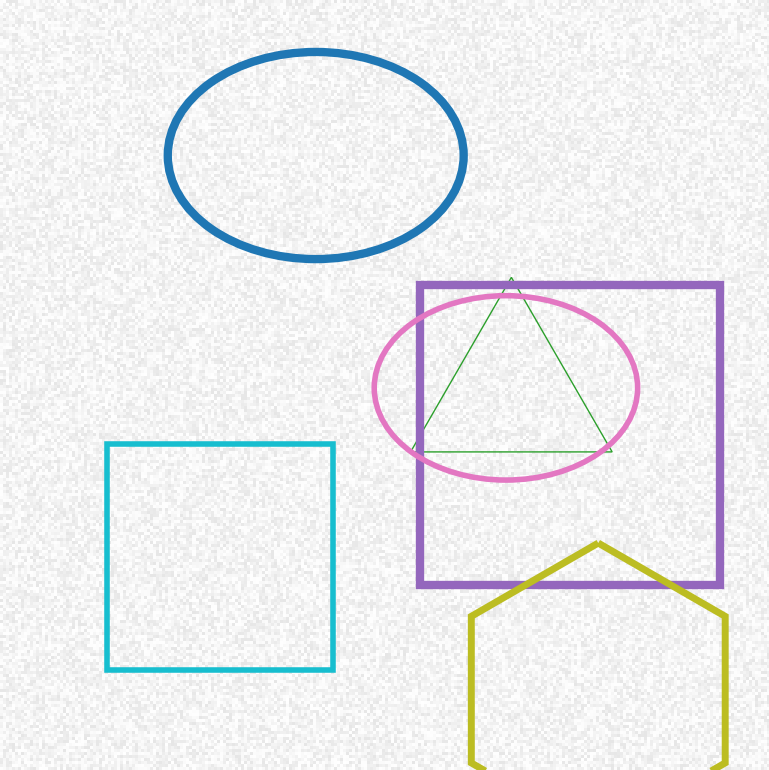[{"shape": "oval", "thickness": 3, "radius": 0.96, "center": [0.41, 0.798]}, {"shape": "triangle", "thickness": 0.5, "radius": 0.76, "center": [0.664, 0.489]}, {"shape": "square", "thickness": 3, "radius": 0.97, "center": [0.74, 0.435]}, {"shape": "oval", "thickness": 2, "radius": 0.86, "center": [0.657, 0.496]}, {"shape": "hexagon", "thickness": 2.5, "radius": 0.95, "center": [0.777, 0.104]}, {"shape": "square", "thickness": 2, "radius": 0.73, "center": [0.285, 0.277]}]